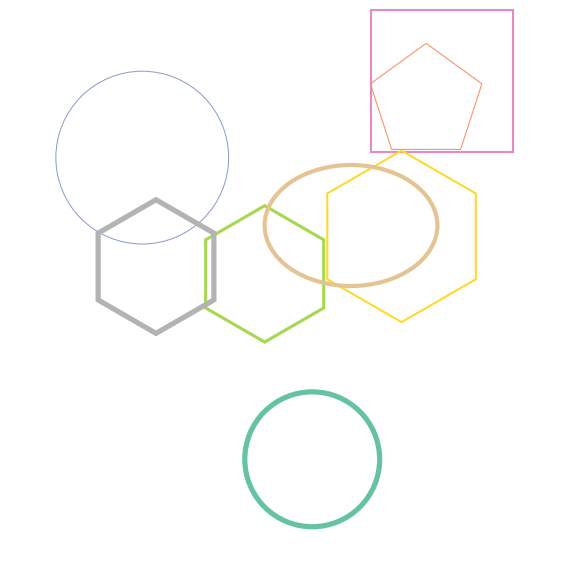[{"shape": "circle", "thickness": 2.5, "radius": 0.58, "center": [0.541, 0.204]}, {"shape": "pentagon", "thickness": 0.5, "radius": 0.51, "center": [0.738, 0.823]}, {"shape": "circle", "thickness": 0.5, "radius": 0.75, "center": [0.246, 0.726]}, {"shape": "square", "thickness": 1, "radius": 0.61, "center": [0.765, 0.859]}, {"shape": "hexagon", "thickness": 1.5, "radius": 0.59, "center": [0.458, 0.525]}, {"shape": "hexagon", "thickness": 1, "radius": 0.74, "center": [0.695, 0.59]}, {"shape": "oval", "thickness": 2, "radius": 0.75, "center": [0.608, 0.609]}, {"shape": "hexagon", "thickness": 2.5, "radius": 0.58, "center": [0.27, 0.538]}]